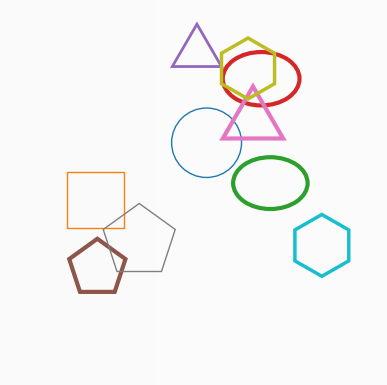[{"shape": "circle", "thickness": 1, "radius": 0.45, "center": [0.533, 0.629]}, {"shape": "square", "thickness": 1, "radius": 0.37, "center": [0.246, 0.481]}, {"shape": "oval", "thickness": 3, "radius": 0.48, "center": [0.698, 0.524]}, {"shape": "oval", "thickness": 3, "radius": 0.5, "center": [0.674, 0.795]}, {"shape": "triangle", "thickness": 2, "radius": 0.37, "center": [0.508, 0.864]}, {"shape": "pentagon", "thickness": 3, "radius": 0.38, "center": [0.251, 0.304]}, {"shape": "triangle", "thickness": 3, "radius": 0.45, "center": [0.653, 0.685]}, {"shape": "pentagon", "thickness": 1, "radius": 0.49, "center": [0.359, 0.374]}, {"shape": "hexagon", "thickness": 2.5, "radius": 0.4, "center": [0.64, 0.822]}, {"shape": "hexagon", "thickness": 2.5, "radius": 0.4, "center": [0.831, 0.363]}]